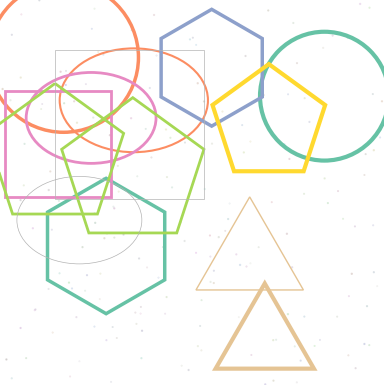[{"shape": "hexagon", "thickness": 2.5, "radius": 0.88, "center": [0.276, 0.361]}, {"shape": "circle", "thickness": 3, "radius": 0.84, "center": [0.843, 0.75]}, {"shape": "circle", "thickness": 2.5, "radius": 0.97, "center": [0.165, 0.851]}, {"shape": "oval", "thickness": 1.5, "radius": 0.96, "center": [0.348, 0.74]}, {"shape": "hexagon", "thickness": 2.5, "radius": 0.76, "center": [0.55, 0.824]}, {"shape": "oval", "thickness": 2, "radius": 0.84, "center": [0.237, 0.694]}, {"shape": "square", "thickness": 2, "radius": 0.69, "center": [0.15, 0.626]}, {"shape": "pentagon", "thickness": 2, "radius": 0.97, "center": [0.345, 0.552]}, {"shape": "pentagon", "thickness": 2, "radius": 0.94, "center": [0.143, 0.596]}, {"shape": "pentagon", "thickness": 3, "radius": 0.77, "center": [0.698, 0.68]}, {"shape": "triangle", "thickness": 3, "radius": 0.74, "center": [0.688, 0.116]}, {"shape": "triangle", "thickness": 1, "radius": 0.81, "center": [0.649, 0.327]}, {"shape": "square", "thickness": 0.5, "radius": 0.97, "center": [0.337, 0.676]}, {"shape": "oval", "thickness": 0.5, "radius": 0.81, "center": [0.206, 0.428]}]